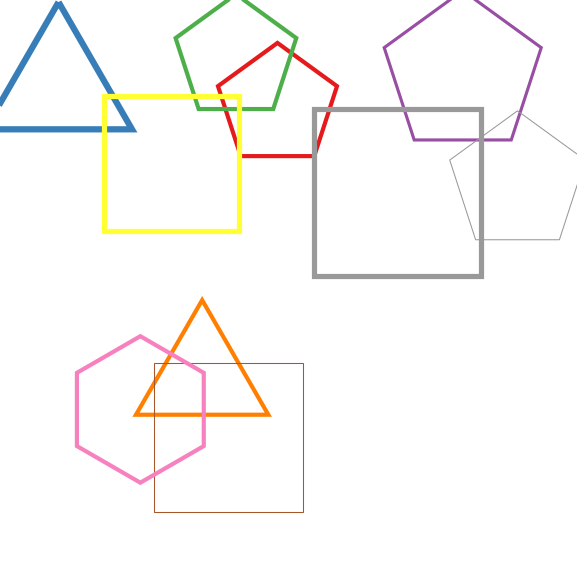[{"shape": "pentagon", "thickness": 2, "radius": 0.54, "center": [0.48, 0.816]}, {"shape": "triangle", "thickness": 3, "radius": 0.73, "center": [0.101, 0.849]}, {"shape": "pentagon", "thickness": 2, "radius": 0.55, "center": [0.409, 0.899]}, {"shape": "pentagon", "thickness": 1.5, "radius": 0.71, "center": [0.801, 0.872]}, {"shape": "triangle", "thickness": 2, "radius": 0.66, "center": [0.35, 0.347]}, {"shape": "square", "thickness": 2.5, "radius": 0.58, "center": [0.297, 0.716]}, {"shape": "square", "thickness": 0.5, "radius": 0.64, "center": [0.396, 0.241]}, {"shape": "hexagon", "thickness": 2, "radius": 0.63, "center": [0.243, 0.29]}, {"shape": "pentagon", "thickness": 0.5, "radius": 0.62, "center": [0.896, 0.684]}, {"shape": "square", "thickness": 2.5, "radius": 0.72, "center": [0.688, 0.666]}]